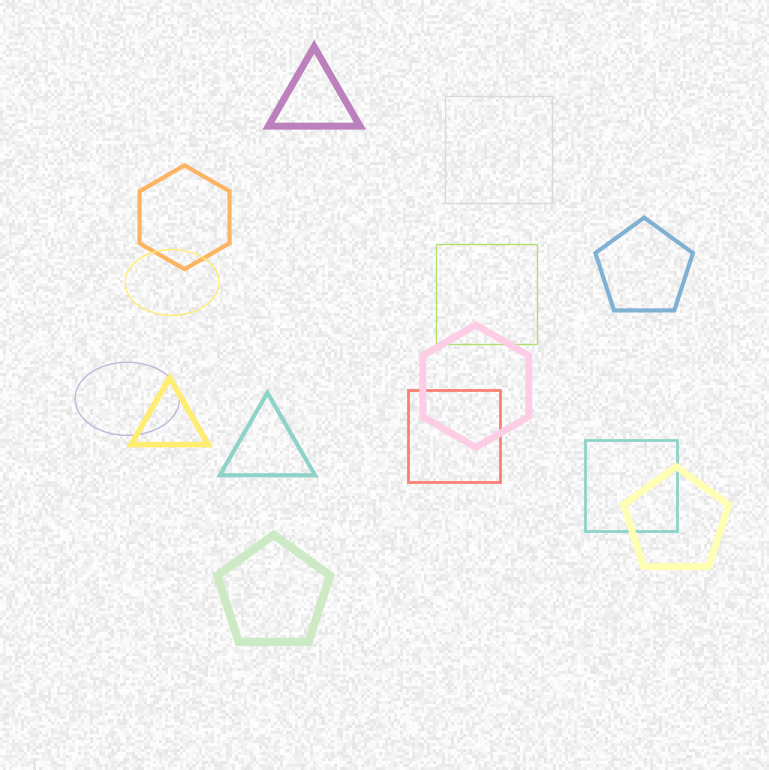[{"shape": "square", "thickness": 1, "radius": 0.3, "center": [0.82, 0.369]}, {"shape": "triangle", "thickness": 1.5, "radius": 0.36, "center": [0.347, 0.418]}, {"shape": "pentagon", "thickness": 2.5, "radius": 0.36, "center": [0.878, 0.322]}, {"shape": "oval", "thickness": 0.5, "radius": 0.34, "center": [0.165, 0.482]}, {"shape": "square", "thickness": 1, "radius": 0.3, "center": [0.59, 0.434]}, {"shape": "pentagon", "thickness": 1.5, "radius": 0.33, "center": [0.837, 0.651]}, {"shape": "hexagon", "thickness": 1.5, "radius": 0.34, "center": [0.24, 0.718]}, {"shape": "square", "thickness": 0.5, "radius": 0.33, "center": [0.632, 0.618]}, {"shape": "hexagon", "thickness": 2.5, "radius": 0.4, "center": [0.618, 0.498]}, {"shape": "square", "thickness": 0.5, "radius": 0.35, "center": [0.648, 0.806]}, {"shape": "triangle", "thickness": 2.5, "radius": 0.34, "center": [0.408, 0.871]}, {"shape": "pentagon", "thickness": 3, "radius": 0.38, "center": [0.355, 0.229]}, {"shape": "oval", "thickness": 0.5, "radius": 0.31, "center": [0.223, 0.633]}, {"shape": "triangle", "thickness": 2, "radius": 0.29, "center": [0.22, 0.452]}]